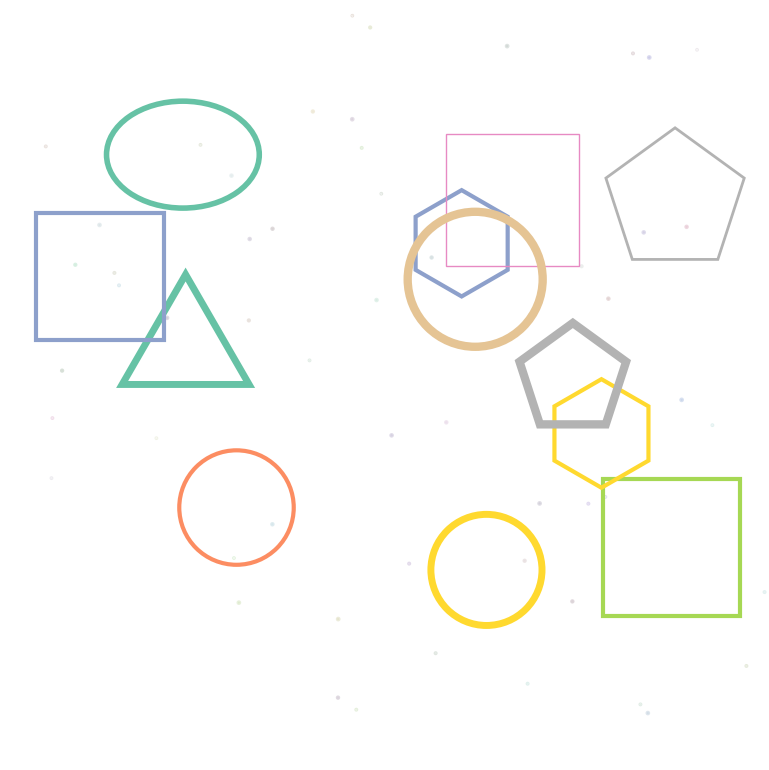[{"shape": "triangle", "thickness": 2.5, "radius": 0.48, "center": [0.241, 0.548]}, {"shape": "oval", "thickness": 2, "radius": 0.5, "center": [0.238, 0.799]}, {"shape": "circle", "thickness": 1.5, "radius": 0.37, "center": [0.307, 0.341]}, {"shape": "square", "thickness": 1.5, "radius": 0.41, "center": [0.13, 0.641]}, {"shape": "hexagon", "thickness": 1.5, "radius": 0.35, "center": [0.6, 0.684]}, {"shape": "square", "thickness": 0.5, "radius": 0.43, "center": [0.665, 0.74]}, {"shape": "square", "thickness": 1.5, "radius": 0.45, "center": [0.872, 0.289]}, {"shape": "hexagon", "thickness": 1.5, "radius": 0.35, "center": [0.781, 0.437]}, {"shape": "circle", "thickness": 2.5, "radius": 0.36, "center": [0.632, 0.26]}, {"shape": "circle", "thickness": 3, "radius": 0.44, "center": [0.617, 0.637]}, {"shape": "pentagon", "thickness": 3, "radius": 0.36, "center": [0.744, 0.508]}, {"shape": "pentagon", "thickness": 1, "radius": 0.47, "center": [0.877, 0.74]}]